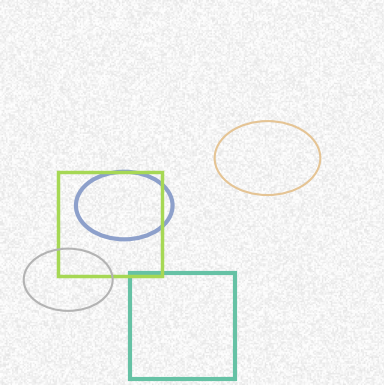[{"shape": "square", "thickness": 3, "radius": 0.68, "center": [0.474, 0.153]}, {"shape": "oval", "thickness": 3, "radius": 0.63, "center": [0.323, 0.466]}, {"shape": "square", "thickness": 2.5, "radius": 0.67, "center": [0.285, 0.418]}, {"shape": "oval", "thickness": 1.5, "radius": 0.69, "center": [0.695, 0.589]}, {"shape": "oval", "thickness": 1.5, "radius": 0.58, "center": [0.177, 0.273]}]